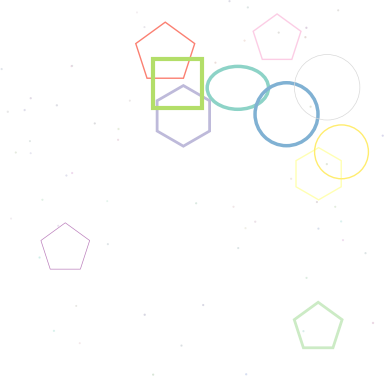[{"shape": "oval", "thickness": 2.5, "radius": 0.4, "center": [0.618, 0.772]}, {"shape": "hexagon", "thickness": 1, "radius": 0.34, "center": [0.828, 0.549]}, {"shape": "hexagon", "thickness": 2, "radius": 0.39, "center": [0.476, 0.699]}, {"shape": "pentagon", "thickness": 1, "radius": 0.4, "center": [0.429, 0.862]}, {"shape": "circle", "thickness": 2.5, "radius": 0.41, "center": [0.744, 0.703]}, {"shape": "square", "thickness": 3, "radius": 0.32, "center": [0.462, 0.783]}, {"shape": "pentagon", "thickness": 1, "radius": 0.33, "center": [0.72, 0.899]}, {"shape": "circle", "thickness": 0.5, "radius": 0.43, "center": [0.85, 0.773]}, {"shape": "pentagon", "thickness": 0.5, "radius": 0.33, "center": [0.17, 0.355]}, {"shape": "pentagon", "thickness": 2, "radius": 0.33, "center": [0.826, 0.15]}, {"shape": "circle", "thickness": 1, "radius": 0.35, "center": [0.887, 0.606]}]